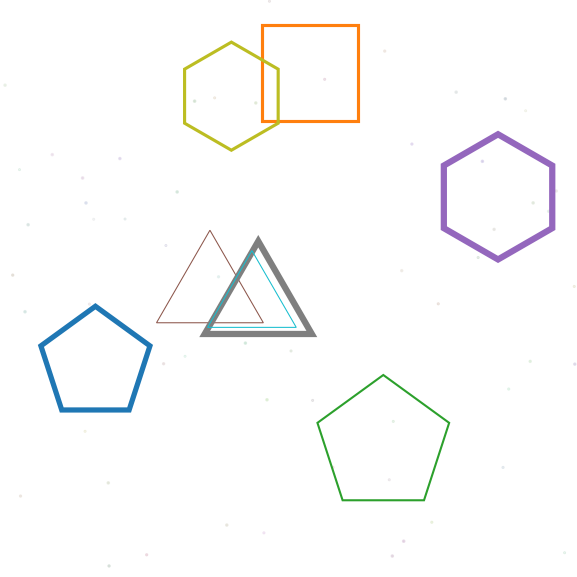[{"shape": "pentagon", "thickness": 2.5, "radius": 0.5, "center": [0.165, 0.37]}, {"shape": "square", "thickness": 1.5, "radius": 0.41, "center": [0.537, 0.872]}, {"shape": "pentagon", "thickness": 1, "radius": 0.6, "center": [0.664, 0.23]}, {"shape": "hexagon", "thickness": 3, "radius": 0.54, "center": [0.862, 0.658]}, {"shape": "triangle", "thickness": 0.5, "radius": 0.53, "center": [0.364, 0.494]}, {"shape": "triangle", "thickness": 3, "radius": 0.54, "center": [0.447, 0.474]}, {"shape": "hexagon", "thickness": 1.5, "radius": 0.47, "center": [0.401, 0.833]}, {"shape": "triangle", "thickness": 0.5, "radius": 0.44, "center": [0.436, 0.477]}]